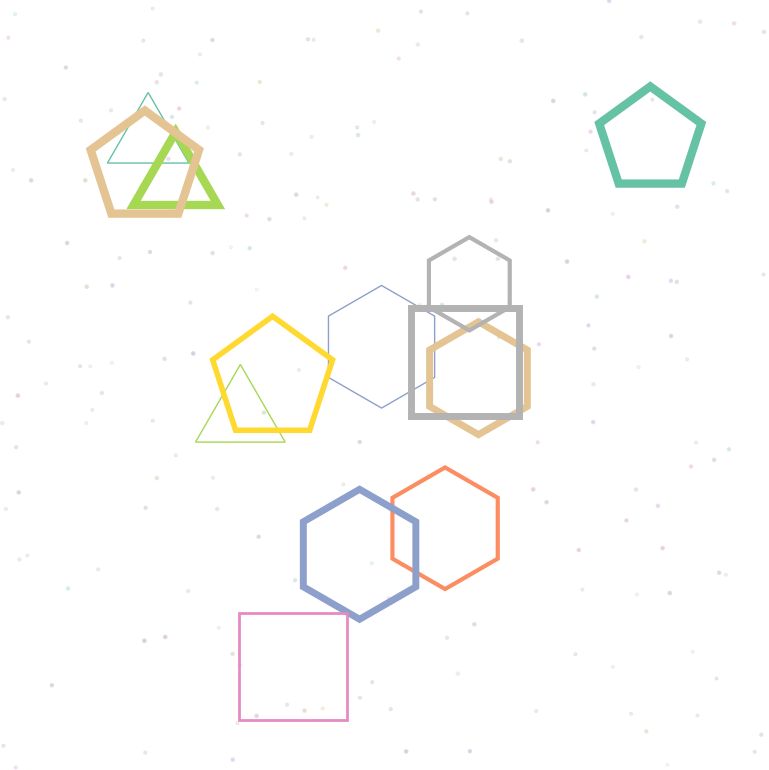[{"shape": "triangle", "thickness": 0.5, "radius": 0.31, "center": [0.192, 0.819]}, {"shape": "pentagon", "thickness": 3, "radius": 0.35, "center": [0.845, 0.818]}, {"shape": "hexagon", "thickness": 1.5, "radius": 0.39, "center": [0.578, 0.314]}, {"shape": "hexagon", "thickness": 0.5, "radius": 0.4, "center": [0.496, 0.55]}, {"shape": "hexagon", "thickness": 2.5, "radius": 0.42, "center": [0.467, 0.28]}, {"shape": "square", "thickness": 1, "radius": 0.35, "center": [0.381, 0.134]}, {"shape": "triangle", "thickness": 0.5, "radius": 0.34, "center": [0.312, 0.459]}, {"shape": "triangle", "thickness": 3, "radius": 0.32, "center": [0.228, 0.765]}, {"shape": "pentagon", "thickness": 2, "radius": 0.41, "center": [0.354, 0.507]}, {"shape": "pentagon", "thickness": 3, "radius": 0.37, "center": [0.188, 0.782]}, {"shape": "hexagon", "thickness": 2.5, "radius": 0.37, "center": [0.621, 0.509]}, {"shape": "square", "thickness": 2.5, "radius": 0.35, "center": [0.604, 0.53]}, {"shape": "hexagon", "thickness": 1.5, "radius": 0.3, "center": [0.61, 0.631]}]